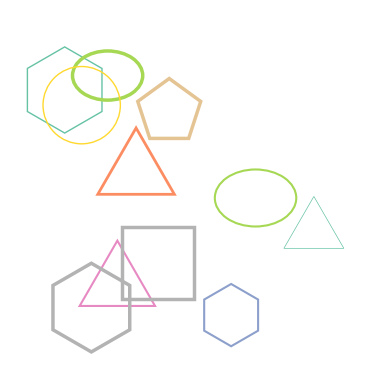[{"shape": "hexagon", "thickness": 1, "radius": 0.56, "center": [0.168, 0.766]}, {"shape": "triangle", "thickness": 0.5, "radius": 0.45, "center": [0.815, 0.4]}, {"shape": "triangle", "thickness": 2, "radius": 0.57, "center": [0.353, 0.553]}, {"shape": "hexagon", "thickness": 1.5, "radius": 0.4, "center": [0.6, 0.182]}, {"shape": "triangle", "thickness": 1.5, "radius": 0.57, "center": [0.305, 0.262]}, {"shape": "oval", "thickness": 2.5, "radius": 0.46, "center": [0.28, 0.804]}, {"shape": "oval", "thickness": 1.5, "radius": 0.53, "center": [0.664, 0.486]}, {"shape": "circle", "thickness": 1, "radius": 0.5, "center": [0.212, 0.727]}, {"shape": "pentagon", "thickness": 2.5, "radius": 0.43, "center": [0.44, 0.71]}, {"shape": "square", "thickness": 2.5, "radius": 0.47, "center": [0.411, 0.318]}, {"shape": "hexagon", "thickness": 2.5, "radius": 0.58, "center": [0.237, 0.201]}]